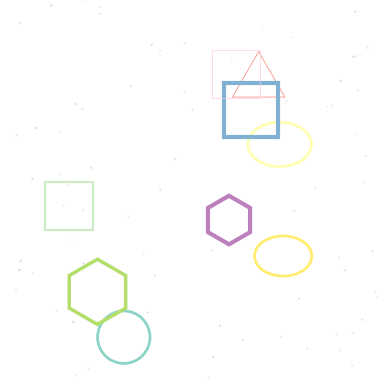[{"shape": "circle", "thickness": 2, "radius": 0.34, "center": [0.322, 0.124]}, {"shape": "oval", "thickness": 2, "radius": 0.41, "center": [0.726, 0.625]}, {"shape": "triangle", "thickness": 0.5, "radius": 0.39, "center": [0.672, 0.787]}, {"shape": "square", "thickness": 3, "radius": 0.35, "center": [0.651, 0.713]}, {"shape": "hexagon", "thickness": 2.5, "radius": 0.42, "center": [0.253, 0.242]}, {"shape": "square", "thickness": 0.5, "radius": 0.31, "center": [0.613, 0.807]}, {"shape": "hexagon", "thickness": 3, "radius": 0.32, "center": [0.595, 0.428]}, {"shape": "square", "thickness": 1.5, "radius": 0.31, "center": [0.18, 0.465]}, {"shape": "oval", "thickness": 2, "radius": 0.37, "center": [0.735, 0.335]}]